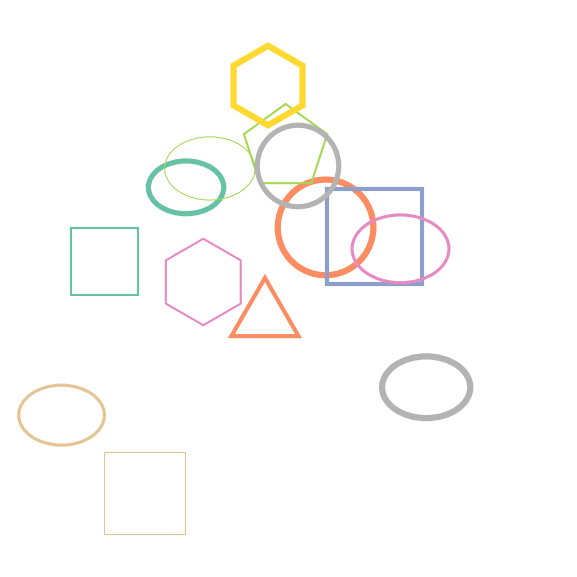[{"shape": "oval", "thickness": 2.5, "radius": 0.33, "center": [0.322, 0.675]}, {"shape": "square", "thickness": 1, "radius": 0.29, "center": [0.181, 0.546]}, {"shape": "triangle", "thickness": 2, "radius": 0.34, "center": [0.459, 0.451]}, {"shape": "circle", "thickness": 3, "radius": 0.41, "center": [0.564, 0.605]}, {"shape": "square", "thickness": 2, "radius": 0.41, "center": [0.649, 0.589]}, {"shape": "oval", "thickness": 1.5, "radius": 0.42, "center": [0.694, 0.568]}, {"shape": "hexagon", "thickness": 1, "radius": 0.37, "center": [0.352, 0.511]}, {"shape": "pentagon", "thickness": 1, "radius": 0.38, "center": [0.494, 0.743]}, {"shape": "oval", "thickness": 0.5, "radius": 0.39, "center": [0.363, 0.707]}, {"shape": "hexagon", "thickness": 3, "radius": 0.34, "center": [0.464, 0.851]}, {"shape": "oval", "thickness": 1.5, "radius": 0.37, "center": [0.107, 0.28]}, {"shape": "square", "thickness": 0.5, "radius": 0.35, "center": [0.251, 0.146]}, {"shape": "circle", "thickness": 2.5, "radius": 0.35, "center": [0.516, 0.712]}, {"shape": "oval", "thickness": 3, "radius": 0.38, "center": [0.738, 0.329]}]